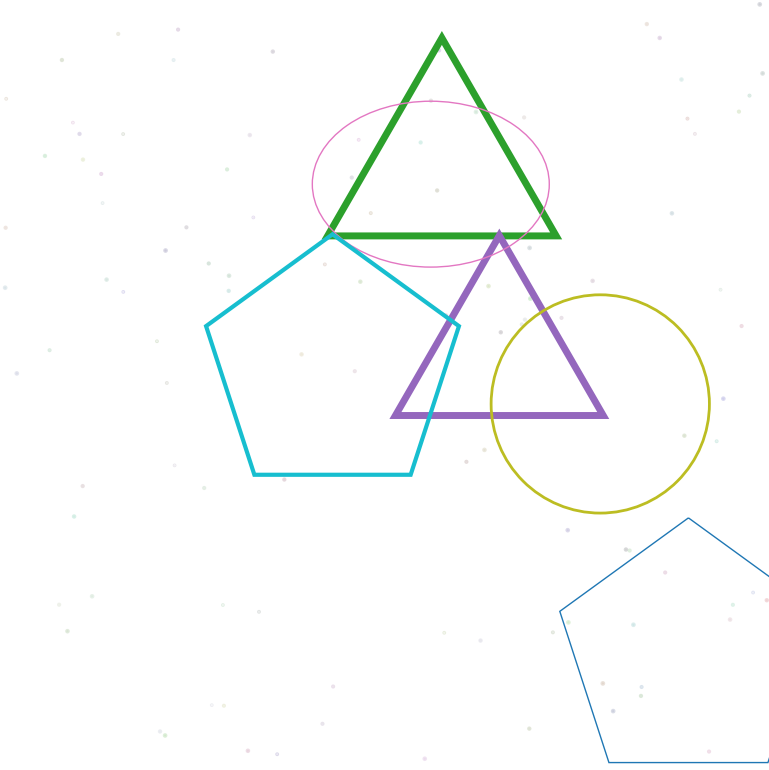[{"shape": "pentagon", "thickness": 0.5, "radius": 0.88, "center": [0.894, 0.152]}, {"shape": "triangle", "thickness": 2.5, "radius": 0.86, "center": [0.574, 0.779]}, {"shape": "triangle", "thickness": 2.5, "radius": 0.78, "center": [0.648, 0.538]}, {"shape": "oval", "thickness": 0.5, "radius": 0.77, "center": [0.559, 0.761]}, {"shape": "circle", "thickness": 1, "radius": 0.71, "center": [0.78, 0.475]}, {"shape": "pentagon", "thickness": 1.5, "radius": 0.86, "center": [0.432, 0.523]}]